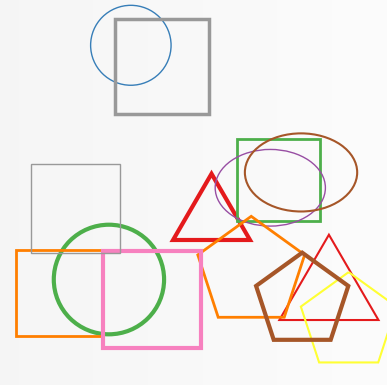[{"shape": "triangle", "thickness": 1.5, "radius": 0.74, "center": [0.849, 0.243]}, {"shape": "triangle", "thickness": 3, "radius": 0.57, "center": [0.546, 0.434]}, {"shape": "circle", "thickness": 1, "radius": 0.52, "center": [0.338, 0.882]}, {"shape": "circle", "thickness": 3, "radius": 0.71, "center": [0.281, 0.274]}, {"shape": "square", "thickness": 2, "radius": 0.53, "center": [0.719, 0.533]}, {"shape": "oval", "thickness": 1, "radius": 0.71, "center": [0.698, 0.512]}, {"shape": "pentagon", "thickness": 2, "radius": 0.72, "center": [0.648, 0.293]}, {"shape": "square", "thickness": 2, "radius": 0.56, "center": [0.152, 0.239]}, {"shape": "pentagon", "thickness": 1.5, "radius": 0.65, "center": [0.9, 0.164]}, {"shape": "oval", "thickness": 1.5, "radius": 0.72, "center": [0.777, 0.552]}, {"shape": "pentagon", "thickness": 3, "radius": 0.63, "center": [0.78, 0.219]}, {"shape": "square", "thickness": 3, "radius": 0.63, "center": [0.392, 0.223]}, {"shape": "square", "thickness": 1, "radius": 0.57, "center": [0.194, 0.459]}, {"shape": "square", "thickness": 2.5, "radius": 0.61, "center": [0.418, 0.827]}]